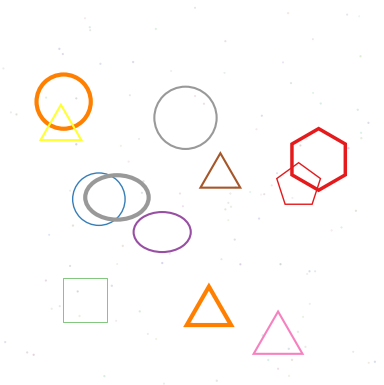[{"shape": "pentagon", "thickness": 1, "radius": 0.3, "center": [0.776, 0.518]}, {"shape": "hexagon", "thickness": 2.5, "radius": 0.4, "center": [0.828, 0.586]}, {"shape": "circle", "thickness": 1, "radius": 0.34, "center": [0.257, 0.483]}, {"shape": "square", "thickness": 0.5, "radius": 0.29, "center": [0.221, 0.221]}, {"shape": "oval", "thickness": 1.5, "radius": 0.37, "center": [0.421, 0.397]}, {"shape": "triangle", "thickness": 3, "radius": 0.33, "center": [0.543, 0.189]}, {"shape": "circle", "thickness": 3, "radius": 0.35, "center": [0.165, 0.736]}, {"shape": "triangle", "thickness": 1.5, "radius": 0.31, "center": [0.158, 0.667]}, {"shape": "triangle", "thickness": 1.5, "radius": 0.3, "center": [0.572, 0.542]}, {"shape": "triangle", "thickness": 1.5, "radius": 0.37, "center": [0.722, 0.118]}, {"shape": "circle", "thickness": 1.5, "radius": 0.4, "center": [0.482, 0.694]}, {"shape": "oval", "thickness": 3, "radius": 0.41, "center": [0.304, 0.487]}]